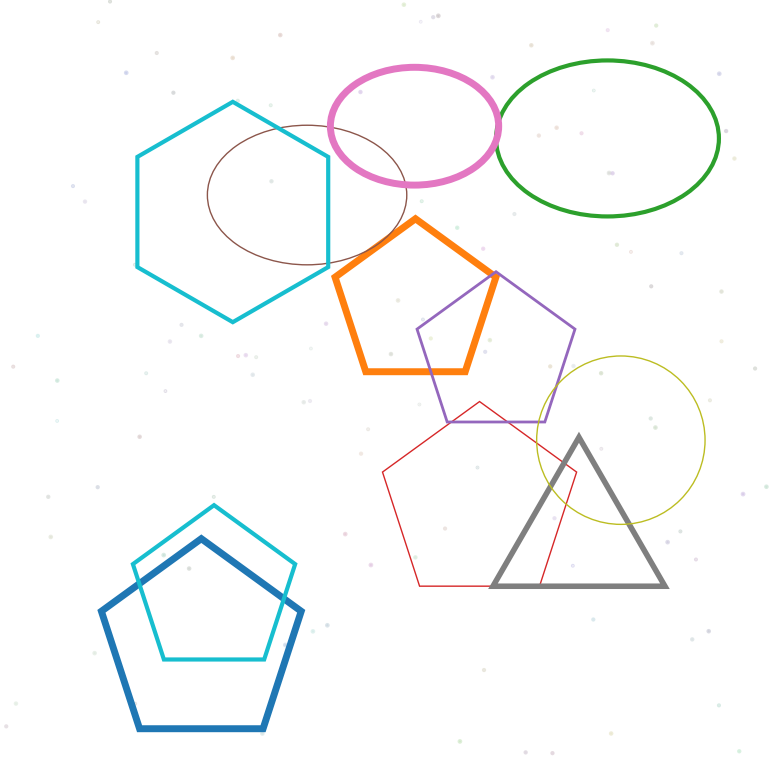[{"shape": "pentagon", "thickness": 2.5, "radius": 0.68, "center": [0.261, 0.164]}, {"shape": "pentagon", "thickness": 2.5, "radius": 0.55, "center": [0.54, 0.606]}, {"shape": "oval", "thickness": 1.5, "radius": 0.72, "center": [0.789, 0.82]}, {"shape": "pentagon", "thickness": 0.5, "radius": 0.66, "center": [0.623, 0.346]}, {"shape": "pentagon", "thickness": 1, "radius": 0.54, "center": [0.644, 0.539]}, {"shape": "oval", "thickness": 0.5, "radius": 0.65, "center": [0.399, 0.747]}, {"shape": "oval", "thickness": 2.5, "radius": 0.55, "center": [0.538, 0.836]}, {"shape": "triangle", "thickness": 2, "radius": 0.64, "center": [0.752, 0.303]}, {"shape": "circle", "thickness": 0.5, "radius": 0.55, "center": [0.806, 0.428]}, {"shape": "pentagon", "thickness": 1.5, "radius": 0.55, "center": [0.278, 0.233]}, {"shape": "hexagon", "thickness": 1.5, "radius": 0.72, "center": [0.302, 0.725]}]